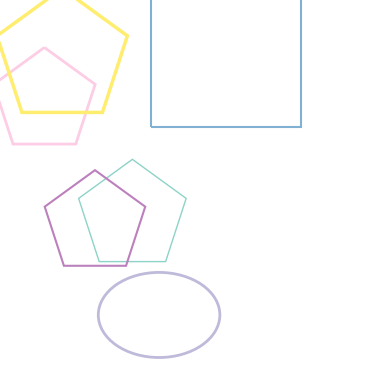[{"shape": "pentagon", "thickness": 1, "radius": 0.73, "center": [0.344, 0.439]}, {"shape": "oval", "thickness": 2, "radius": 0.79, "center": [0.413, 0.182]}, {"shape": "square", "thickness": 1.5, "radius": 0.97, "center": [0.588, 0.864]}, {"shape": "pentagon", "thickness": 2, "radius": 0.69, "center": [0.115, 0.738]}, {"shape": "pentagon", "thickness": 1.5, "radius": 0.69, "center": [0.247, 0.421]}, {"shape": "pentagon", "thickness": 2.5, "radius": 0.89, "center": [0.162, 0.852]}]